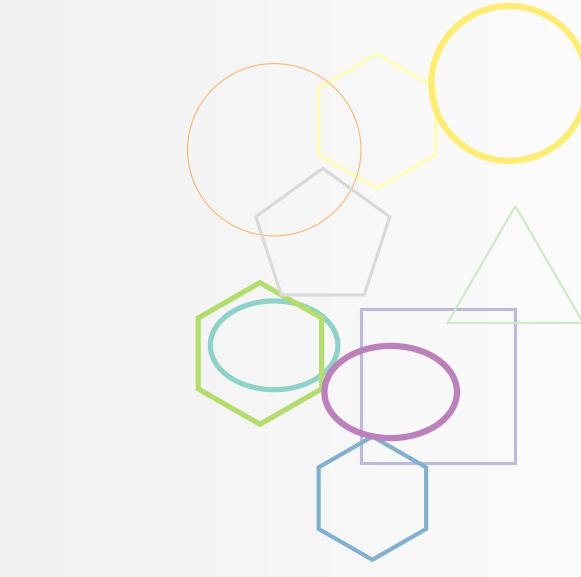[{"shape": "oval", "thickness": 2.5, "radius": 0.55, "center": [0.472, 0.401]}, {"shape": "hexagon", "thickness": 1.5, "radius": 0.58, "center": [0.649, 0.789]}, {"shape": "square", "thickness": 1.5, "radius": 0.66, "center": [0.754, 0.331]}, {"shape": "hexagon", "thickness": 2, "radius": 0.53, "center": [0.641, 0.137]}, {"shape": "circle", "thickness": 0.5, "radius": 0.75, "center": [0.472, 0.74]}, {"shape": "hexagon", "thickness": 2.5, "radius": 0.61, "center": [0.447, 0.387]}, {"shape": "pentagon", "thickness": 1.5, "radius": 0.61, "center": [0.555, 0.586]}, {"shape": "oval", "thickness": 3, "radius": 0.57, "center": [0.672, 0.32]}, {"shape": "triangle", "thickness": 1, "radius": 0.67, "center": [0.887, 0.507]}, {"shape": "circle", "thickness": 3, "radius": 0.67, "center": [0.876, 0.855]}]